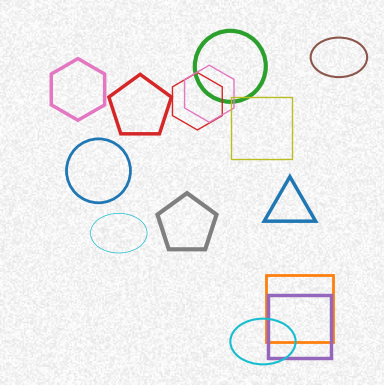[{"shape": "circle", "thickness": 2, "radius": 0.42, "center": [0.256, 0.556]}, {"shape": "triangle", "thickness": 2.5, "radius": 0.39, "center": [0.753, 0.464]}, {"shape": "square", "thickness": 2, "radius": 0.43, "center": [0.778, 0.198]}, {"shape": "circle", "thickness": 3, "radius": 0.46, "center": [0.598, 0.828]}, {"shape": "pentagon", "thickness": 2.5, "radius": 0.43, "center": [0.364, 0.722]}, {"shape": "hexagon", "thickness": 1, "radius": 0.37, "center": [0.513, 0.737]}, {"shape": "square", "thickness": 2.5, "radius": 0.41, "center": [0.778, 0.153]}, {"shape": "oval", "thickness": 1.5, "radius": 0.37, "center": [0.88, 0.851]}, {"shape": "hexagon", "thickness": 2.5, "radius": 0.4, "center": [0.203, 0.768]}, {"shape": "hexagon", "thickness": 1, "radius": 0.37, "center": [0.544, 0.757]}, {"shape": "pentagon", "thickness": 3, "radius": 0.4, "center": [0.486, 0.418]}, {"shape": "square", "thickness": 1, "radius": 0.4, "center": [0.679, 0.667]}, {"shape": "oval", "thickness": 1.5, "radius": 0.42, "center": [0.683, 0.113]}, {"shape": "oval", "thickness": 0.5, "radius": 0.37, "center": [0.309, 0.394]}]